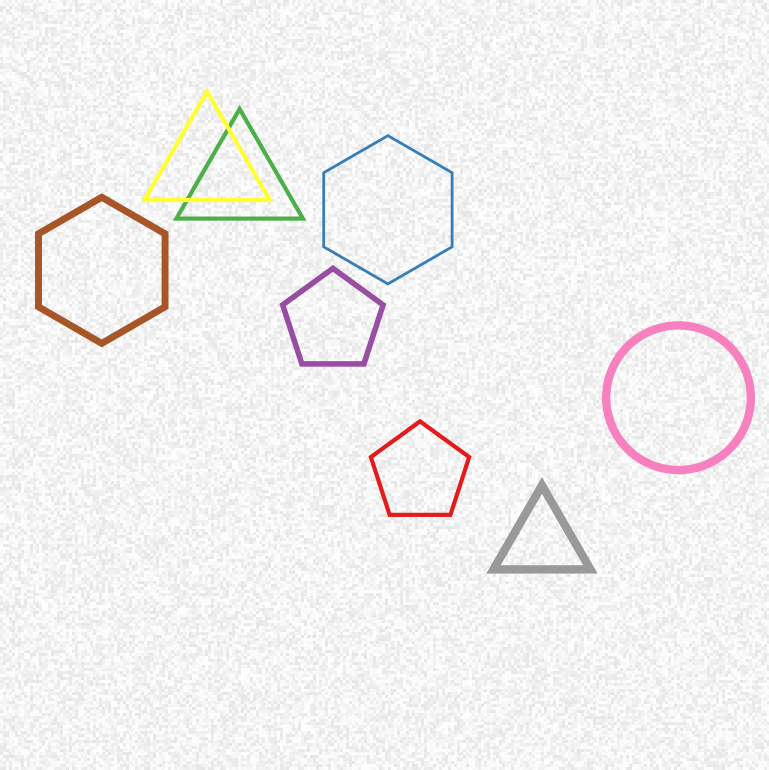[{"shape": "pentagon", "thickness": 1.5, "radius": 0.34, "center": [0.545, 0.386]}, {"shape": "hexagon", "thickness": 1, "radius": 0.48, "center": [0.504, 0.728]}, {"shape": "triangle", "thickness": 1.5, "radius": 0.47, "center": [0.311, 0.764]}, {"shape": "pentagon", "thickness": 2, "radius": 0.34, "center": [0.432, 0.583]}, {"shape": "triangle", "thickness": 1.5, "radius": 0.47, "center": [0.269, 0.787]}, {"shape": "hexagon", "thickness": 2.5, "radius": 0.47, "center": [0.132, 0.649]}, {"shape": "circle", "thickness": 3, "radius": 0.47, "center": [0.881, 0.483]}, {"shape": "triangle", "thickness": 3, "radius": 0.36, "center": [0.704, 0.297]}]